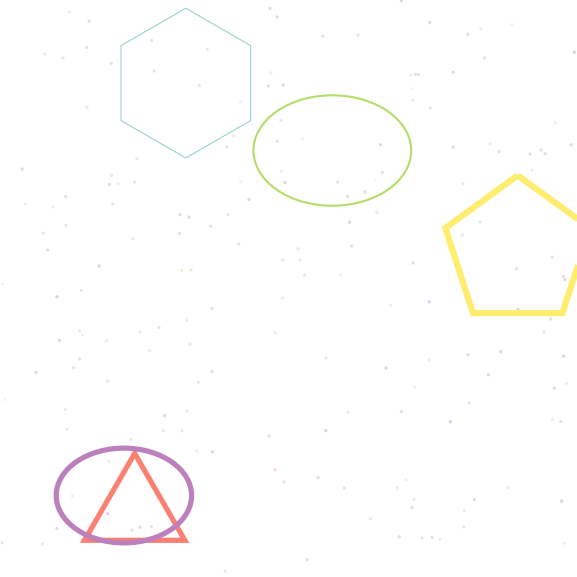[{"shape": "hexagon", "thickness": 0.5, "radius": 0.65, "center": [0.322, 0.855]}, {"shape": "triangle", "thickness": 2.5, "radius": 0.5, "center": [0.233, 0.114]}, {"shape": "oval", "thickness": 1, "radius": 0.68, "center": [0.575, 0.738]}, {"shape": "oval", "thickness": 2.5, "radius": 0.59, "center": [0.215, 0.141]}, {"shape": "pentagon", "thickness": 3, "radius": 0.66, "center": [0.896, 0.564]}]